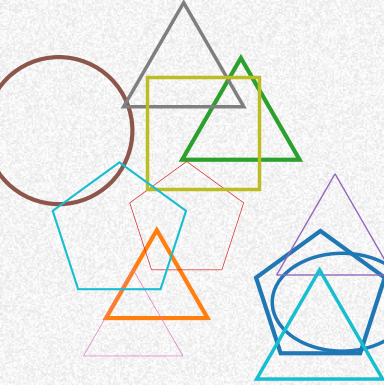[{"shape": "pentagon", "thickness": 3, "radius": 0.88, "center": [0.832, 0.225]}, {"shape": "oval", "thickness": 2.5, "radius": 0.91, "center": [0.889, 0.215]}, {"shape": "triangle", "thickness": 3, "radius": 0.76, "center": [0.407, 0.25]}, {"shape": "triangle", "thickness": 3, "radius": 0.88, "center": [0.626, 0.673]}, {"shape": "pentagon", "thickness": 0.5, "radius": 0.78, "center": [0.485, 0.425]}, {"shape": "triangle", "thickness": 1, "radius": 0.88, "center": [0.87, 0.373]}, {"shape": "circle", "thickness": 3, "radius": 0.95, "center": [0.153, 0.661]}, {"shape": "triangle", "thickness": 0.5, "radius": 0.75, "center": [0.346, 0.15]}, {"shape": "triangle", "thickness": 2.5, "radius": 0.9, "center": [0.477, 0.813]}, {"shape": "square", "thickness": 2.5, "radius": 0.73, "center": [0.528, 0.654]}, {"shape": "pentagon", "thickness": 1.5, "radius": 0.91, "center": [0.31, 0.396]}, {"shape": "triangle", "thickness": 2.5, "radius": 0.94, "center": [0.83, 0.11]}]